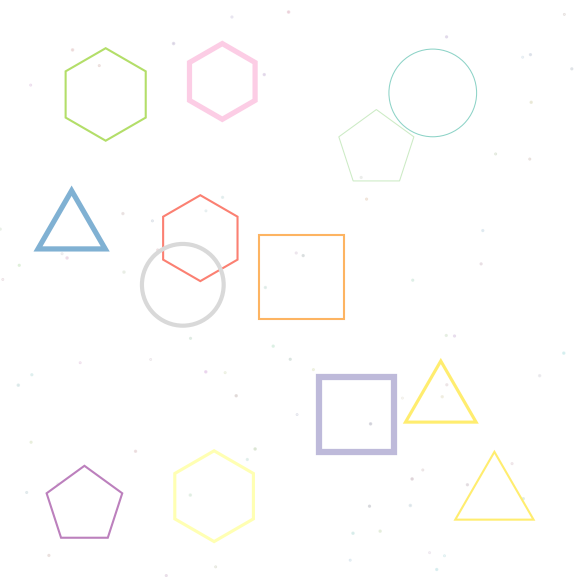[{"shape": "circle", "thickness": 0.5, "radius": 0.38, "center": [0.749, 0.838]}, {"shape": "hexagon", "thickness": 1.5, "radius": 0.39, "center": [0.371, 0.14]}, {"shape": "square", "thickness": 3, "radius": 0.33, "center": [0.618, 0.281]}, {"shape": "hexagon", "thickness": 1, "radius": 0.37, "center": [0.347, 0.587]}, {"shape": "triangle", "thickness": 2.5, "radius": 0.34, "center": [0.124, 0.602]}, {"shape": "square", "thickness": 1, "radius": 0.37, "center": [0.522, 0.519]}, {"shape": "hexagon", "thickness": 1, "radius": 0.4, "center": [0.183, 0.836]}, {"shape": "hexagon", "thickness": 2.5, "radius": 0.33, "center": [0.385, 0.858]}, {"shape": "circle", "thickness": 2, "radius": 0.35, "center": [0.317, 0.506]}, {"shape": "pentagon", "thickness": 1, "radius": 0.34, "center": [0.146, 0.124]}, {"shape": "pentagon", "thickness": 0.5, "radius": 0.34, "center": [0.652, 0.741]}, {"shape": "triangle", "thickness": 1, "radius": 0.39, "center": [0.856, 0.138]}, {"shape": "triangle", "thickness": 1.5, "radius": 0.35, "center": [0.763, 0.303]}]